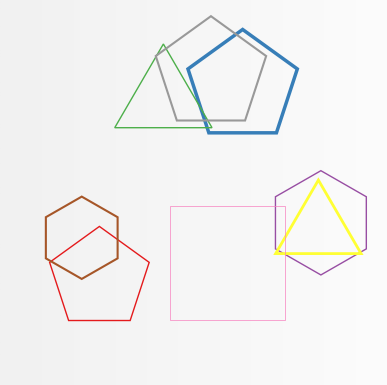[{"shape": "pentagon", "thickness": 1, "radius": 0.68, "center": [0.257, 0.277]}, {"shape": "pentagon", "thickness": 2.5, "radius": 0.74, "center": [0.626, 0.775]}, {"shape": "triangle", "thickness": 1, "radius": 0.72, "center": [0.422, 0.741]}, {"shape": "hexagon", "thickness": 1, "radius": 0.68, "center": [0.828, 0.421]}, {"shape": "triangle", "thickness": 2, "radius": 0.64, "center": [0.822, 0.405]}, {"shape": "hexagon", "thickness": 1.5, "radius": 0.53, "center": [0.211, 0.382]}, {"shape": "square", "thickness": 0.5, "radius": 0.74, "center": [0.587, 0.316]}, {"shape": "pentagon", "thickness": 1.5, "radius": 0.75, "center": [0.544, 0.808]}]